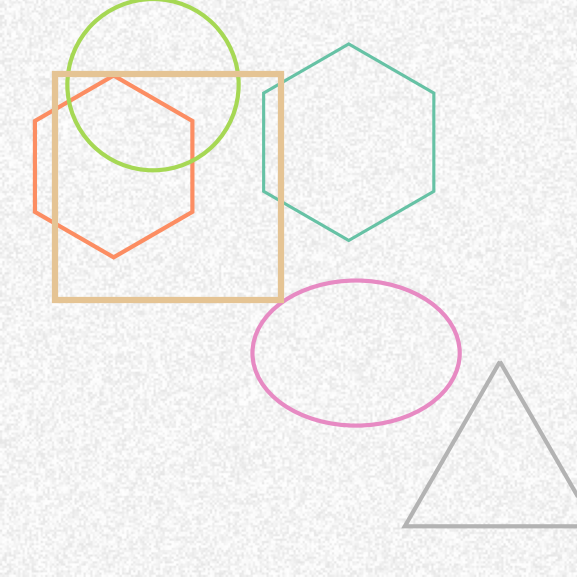[{"shape": "hexagon", "thickness": 1.5, "radius": 0.85, "center": [0.604, 0.753]}, {"shape": "hexagon", "thickness": 2, "radius": 0.79, "center": [0.197, 0.711]}, {"shape": "oval", "thickness": 2, "radius": 0.9, "center": [0.617, 0.388]}, {"shape": "circle", "thickness": 2, "radius": 0.74, "center": [0.265, 0.853]}, {"shape": "square", "thickness": 3, "radius": 0.98, "center": [0.29, 0.675]}, {"shape": "triangle", "thickness": 2, "radius": 0.95, "center": [0.866, 0.183]}]